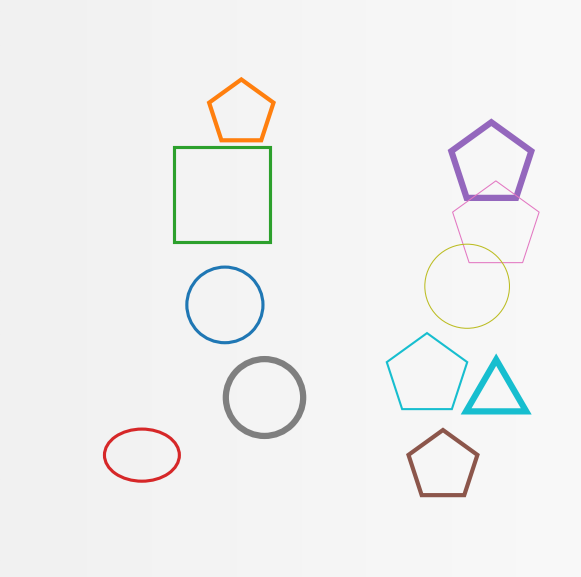[{"shape": "circle", "thickness": 1.5, "radius": 0.33, "center": [0.387, 0.471]}, {"shape": "pentagon", "thickness": 2, "radius": 0.29, "center": [0.415, 0.803]}, {"shape": "square", "thickness": 1.5, "radius": 0.41, "center": [0.383, 0.662]}, {"shape": "oval", "thickness": 1.5, "radius": 0.32, "center": [0.244, 0.211]}, {"shape": "pentagon", "thickness": 3, "radius": 0.36, "center": [0.845, 0.715]}, {"shape": "pentagon", "thickness": 2, "radius": 0.31, "center": [0.762, 0.192]}, {"shape": "pentagon", "thickness": 0.5, "radius": 0.39, "center": [0.853, 0.608]}, {"shape": "circle", "thickness": 3, "radius": 0.33, "center": [0.455, 0.311]}, {"shape": "circle", "thickness": 0.5, "radius": 0.36, "center": [0.804, 0.503]}, {"shape": "pentagon", "thickness": 1, "radius": 0.36, "center": [0.735, 0.35]}, {"shape": "triangle", "thickness": 3, "radius": 0.3, "center": [0.854, 0.317]}]